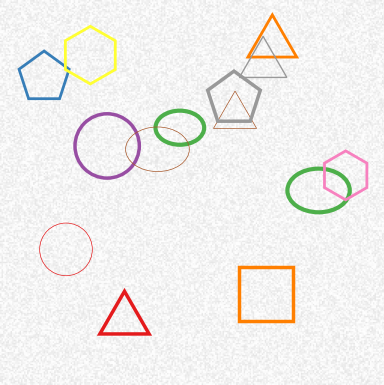[{"shape": "circle", "thickness": 0.5, "radius": 0.34, "center": [0.171, 0.352]}, {"shape": "triangle", "thickness": 2.5, "radius": 0.37, "center": [0.323, 0.169]}, {"shape": "pentagon", "thickness": 2, "radius": 0.34, "center": [0.115, 0.799]}, {"shape": "oval", "thickness": 3, "radius": 0.4, "center": [0.827, 0.505]}, {"shape": "oval", "thickness": 3, "radius": 0.32, "center": [0.467, 0.668]}, {"shape": "circle", "thickness": 2.5, "radius": 0.42, "center": [0.278, 0.621]}, {"shape": "square", "thickness": 2.5, "radius": 0.36, "center": [0.691, 0.236]}, {"shape": "triangle", "thickness": 2, "radius": 0.37, "center": [0.707, 0.888]}, {"shape": "hexagon", "thickness": 2, "radius": 0.37, "center": [0.235, 0.857]}, {"shape": "triangle", "thickness": 0.5, "radius": 0.32, "center": [0.61, 0.699]}, {"shape": "oval", "thickness": 0.5, "radius": 0.41, "center": [0.409, 0.612]}, {"shape": "hexagon", "thickness": 2, "radius": 0.32, "center": [0.898, 0.545]}, {"shape": "triangle", "thickness": 1, "radius": 0.36, "center": [0.683, 0.834]}, {"shape": "pentagon", "thickness": 2.5, "radius": 0.36, "center": [0.608, 0.743]}]